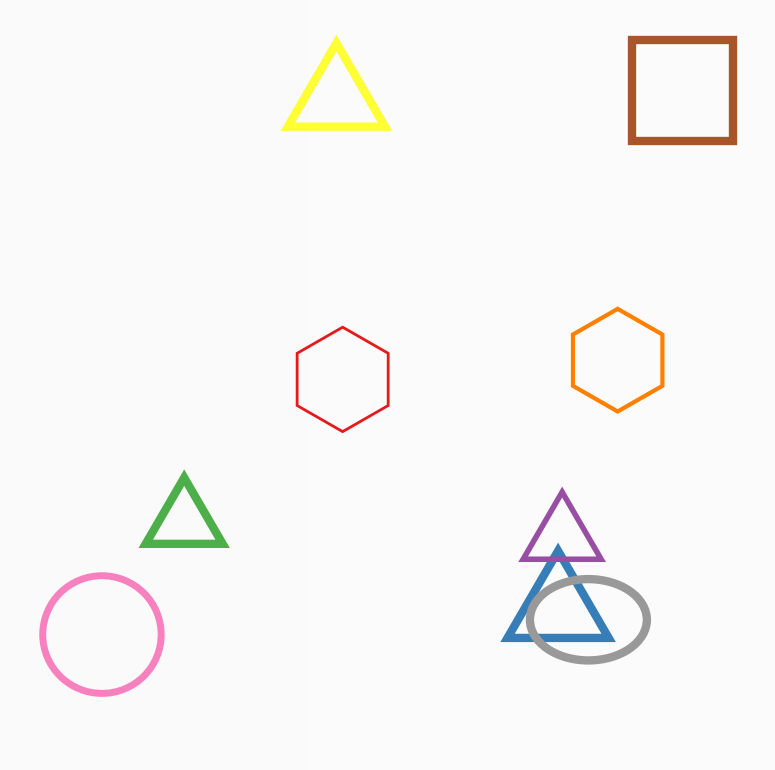[{"shape": "hexagon", "thickness": 1, "radius": 0.34, "center": [0.442, 0.507]}, {"shape": "triangle", "thickness": 3, "radius": 0.38, "center": [0.72, 0.209]}, {"shape": "triangle", "thickness": 3, "radius": 0.29, "center": [0.238, 0.322]}, {"shape": "triangle", "thickness": 2, "radius": 0.29, "center": [0.725, 0.303]}, {"shape": "hexagon", "thickness": 1.5, "radius": 0.33, "center": [0.797, 0.532]}, {"shape": "triangle", "thickness": 3, "radius": 0.36, "center": [0.434, 0.872]}, {"shape": "square", "thickness": 3, "radius": 0.33, "center": [0.881, 0.882]}, {"shape": "circle", "thickness": 2.5, "radius": 0.38, "center": [0.132, 0.176]}, {"shape": "oval", "thickness": 3, "radius": 0.38, "center": [0.759, 0.195]}]